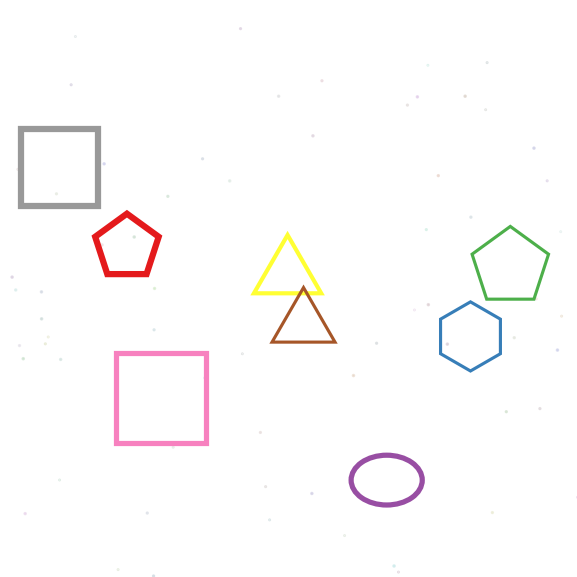[{"shape": "pentagon", "thickness": 3, "radius": 0.29, "center": [0.22, 0.571]}, {"shape": "hexagon", "thickness": 1.5, "radius": 0.3, "center": [0.815, 0.417]}, {"shape": "pentagon", "thickness": 1.5, "radius": 0.35, "center": [0.884, 0.537]}, {"shape": "oval", "thickness": 2.5, "radius": 0.31, "center": [0.67, 0.168]}, {"shape": "triangle", "thickness": 2, "radius": 0.34, "center": [0.498, 0.525]}, {"shape": "triangle", "thickness": 1.5, "radius": 0.31, "center": [0.526, 0.438]}, {"shape": "square", "thickness": 2.5, "radius": 0.39, "center": [0.279, 0.31]}, {"shape": "square", "thickness": 3, "radius": 0.33, "center": [0.103, 0.71]}]